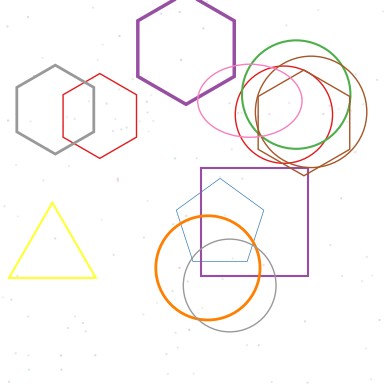[{"shape": "hexagon", "thickness": 1, "radius": 0.55, "center": [0.259, 0.699]}, {"shape": "circle", "thickness": 1, "radius": 0.63, "center": [0.737, 0.702]}, {"shape": "pentagon", "thickness": 0.5, "radius": 0.6, "center": [0.572, 0.417]}, {"shape": "circle", "thickness": 1.5, "radius": 0.7, "center": [0.769, 0.754]}, {"shape": "hexagon", "thickness": 2.5, "radius": 0.72, "center": [0.483, 0.874]}, {"shape": "square", "thickness": 1.5, "radius": 0.7, "center": [0.661, 0.422]}, {"shape": "circle", "thickness": 2, "radius": 0.68, "center": [0.54, 0.304]}, {"shape": "triangle", "thickness": 1.5, "radius": 0.65, "center": [0.136, 0.343]}, {"shape": "circle", "thickness": 1, "radius": 0.72, "center": [0.808, 0.709]}, {"shape": "hexagon", "thickness": 1, "radius": 0.69, "center": [0.79, 0.681]}, {"shape": "oval", "thickness": 1, "radius": 0.68, "center": [0.649, 0.738]}, {"shape": "circle", "thickness": 1, "radius": 0.6, "center": [0.597, 0.258]}, {"shape": "hexagon", "thickness": 2, "radius": 0.58, "center": [0.144, 0.715]}]